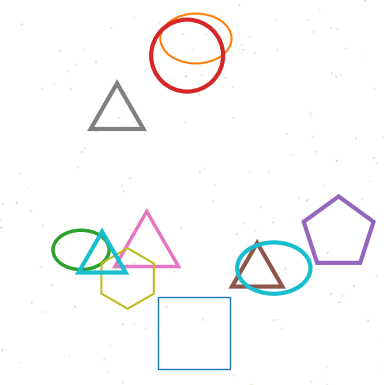[{"shape": "square", "thickness": 1, "radius": 0.47, "center": [0.505, 0.136]}, {"shape": "oval", "thickness": 1.5, "radius": 0.46, "center": [0.509, 0.9]}, {"shape": "oval", "thickness": 2.5, "radius": 0.36, "center": [0.211, 0.351]}, {"shape": "circle", "thickness": 3, "radius": 0.47, "center": [0.486, 0.856]}, {"shape": "pentagon", "thickness": 3, "radius": 0.48, "center": [0.88, 0.394]}, {"shape": "triangle", "thickness": 3, "radius": 0.38, "center": [0.668, 0.293]}, {"shape": "triangle", "thickness": 2.5, "radius": 0.48, "center": [0.381, 0.355]}, {"shape": "triangle", "thickness": 3, "radius": 0.4, "center": [0.304, 0.705]}, {"shape": "hexagon", "thickness": 1.5, "radius": 0.39, "center": [0.332, 0.277]}, {"shape": "oval", "thickness": 3, "radius": 0.48, "center": [0.711, 0.304]}, {"shape": "triangle", "thickness": 3, "radius": 0.35, "center": [0.265, 0.328]}]